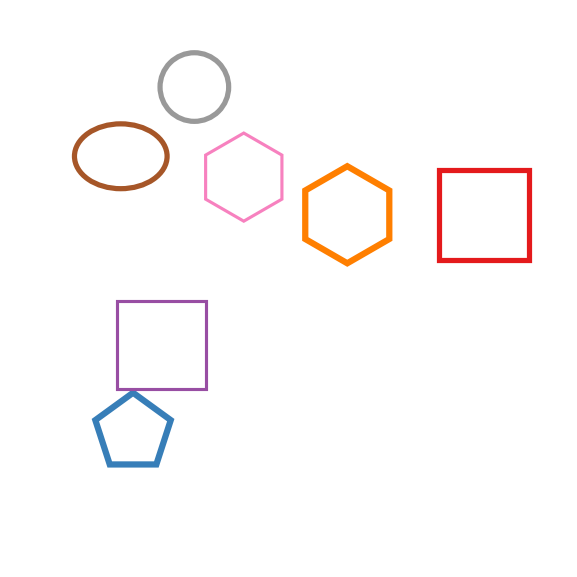[{"shape": "square", "thickness": 2.5, "radius": 0.39, "center": [0.838, 0.627]}, {"shape": "pentagon", "thickness": 3, "radius": 0.34, "center": [0.23, 0.25]}, {"shape": "square", "thickness": 1.5, "radius": 0.38, "center": [0.28, 0.401]}, {"shape": "hexagon", "thickness": 3, "radius": 0.42, "center": [0.601, 0.627]}, {"shape": "oval", "thickness": 2.5, "radius": 0.4, "center": [0.209, 0.729]}, {"shape": "hexagon", "thickness": 1.5, "radius": 0.38, "center": [0.422, 0.692]}, {"shape": "circle", "thickness": 2.5, "radius": 0.3, "center": [0.337, 0.848]}]